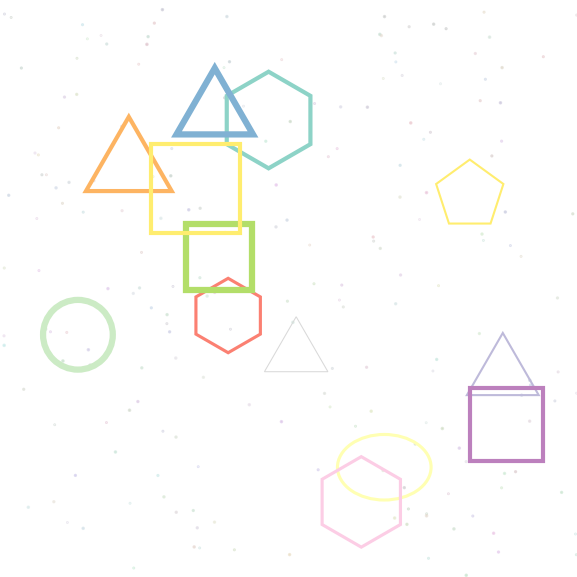[{"shape": "hexagon", "thickness": 2, "radius": 0.42, "center": [0.465, 0.791]}, {"shape": "oval", "thickness": 1.5, "radius": 0.41, "center": [0.665, 0.19]}, {"shape": "triangle", "thickness": 1, "radius": 0.36, "center": [0.871, 0.351]}, {"shape": "hexagon", "thickness": 1.5, "radius": 0.32, "center": [0.395, 0.453]}, {"shape": "triangle", "thickness": 3, "radius": 0.38, "center": [0.372, 0.805]}, {"shape": "triangle", "thickness": 2, "radius": 0.43, "center": [0.223, 0.711]}, {"shape": "square", "thickness": 3, "radius": 0.29, "center": [0.379, 0.554]}, {"shape": "hexagon", "thickness": 1.5, "radius": 0.39, "center": [0.626, 0.13]}, {"shape": "triangle", "thickness": 0.5, "radius": 0.32, "center": [0.513, 0.387]}, {"shape": "square", "thickness": 2, "radius": 0.32, "center": [0.877, 0.264]}, {"shape": "circle", "thickness": 3, "radius": 0.3, "center": [0.135, 0.419]}, {"shape": "square", "thickness": 2, "radius": 0.38, "center": [0.338, 0.673]}, {"shape": "pentagon", "thickness": 1, "radius": 0.31, "center": [0.813, 0.662]}]